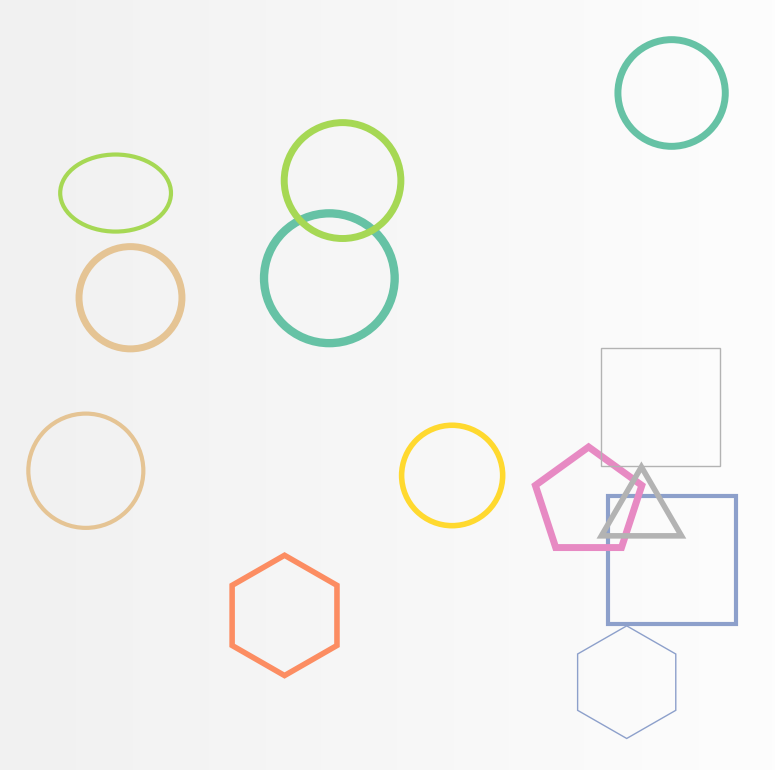[{"shape": "circle", "thickness": 2.5, "radius": 0.35, "center": [0.867, 0.879]}, {"shape": "circle", "thickness": 3, "radius": 0.42, "center": [0.425, 0.639]}, {"shape": "hexagon", "thickness": 2, "radius": 0.39, "center": [0.367, 0.201]}, {"shape": "square", "thickness": 1.5, "radius": 0.42, "center": [0.867, 0.272]}, {"shape": "hexagon", "thickness": 0.5, "radius": 0.37, "center": [0.809, 0.114]}, {"shape": "pentagon", "thickness": 2.5, "radius": 0.36, "center": [0.759, 0.347]}, {"shape": "oval", "thickness": 1.5, "radius": 0.36, "center": [0.149, 0.749]}, {"shape": "circle", "thickness": 2.5, "radius": 0.38, "center": [0.442, 0.766]}, {"shape": "circle", "thickness": 2, "radius": 0.33, "center": [0.583, 0.383]}, {"shape": "circle", "thickness": 1.5, "radius": 0.37, "center": [0.111, 0.389]}, {"shape": "circle", "thickness": 2.5, "radius": 0.33, "center": [0.168, 0.613]}, {"shape": "square", "thickness": 0.5, "radius": 0.39, "center": [0.853, 0.472]}, {"shape": "triangle", "thickness": 2, "radius": 0.3, "center": [0.828, 0.334]}]